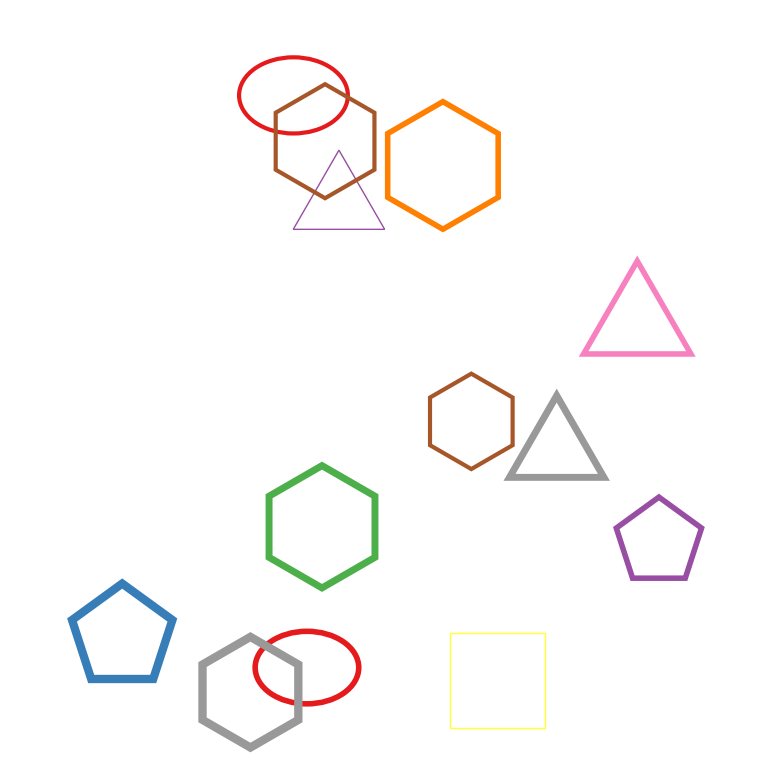[{"shape": "oval", "thickness": 1.5, "radius": 0.35, "center": [0.381, 0.876]}, {"shape": "oval", "thickness": 2, "radius": 0.34, "center": [0.399, 0.133]}, {"shape": "pentagon", "thickness": 3, "radius": 0.34, "center": [0.159, 0.174]}, {"shape": "hexagon", "thickness": 2.5, "radius": 0.4, "center": [0.418, 0.316]}, {"shape": "triangle", "thickness": 0.5, "radius": 0.34, "center": [0.44, 0.736]}, {"shape": "pentagon", "thickness": 2, "radius": 0.29, "center": [0.856, 0.296]}, {"shape": "hexagon", "thickness": 2, "radius": 0.41, "center": [0.575, 0.785]}, {"shape": "square", "thickness": 0.5, "radius": 0.31, "center": [0.646, 0.117]}, {"shape": "hexagon", "thickness": 1.5, "radius": 0.37, "center": [0.422, 0.817]}, {"shape": "hexagon", "thickness": 1.5, "radius": 0.31, "center": [0.612, 0.453]}, {"shape": "triangle", "thickness": 2, "radius": 0.4, "center": [0.828, 0.581]}, {"shape": "triangle", "thickness": 2.5, "radius": 0.35, "center": [0.723, 0.415]}, {"shape": "hexagon", "thickness": 3, "radius": 0.36, "center": [0.325, 0.101]}]